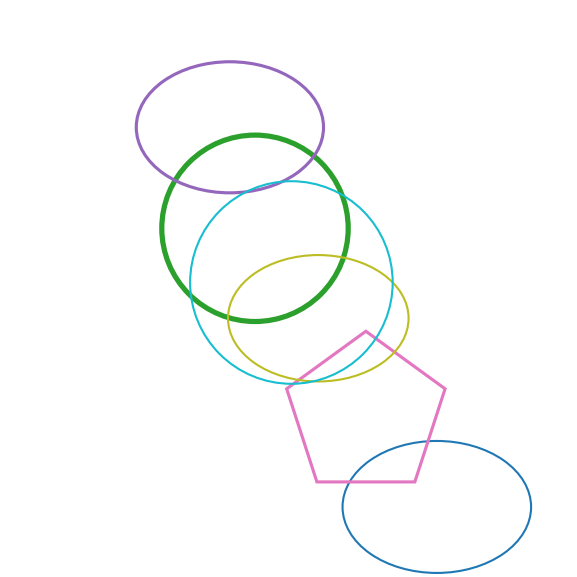[{"shape": "oval", "thickness": 1, "radius": 0.82, "center": [0.756, 0.121]}, {"shape": "circle", "thickness": 2.5, "radius": 0.81, "center": [0.442, 0.604]}, {"shape": "oval", "thickness": 1.5, "radius": 0.81, "center": [0.398, 0.779]}, {"shape": "pentagon", "thickness": 1.5, "radius": 0.72, "center": [0.634, 0.281]}, {"shape": "oval", "thickness": 1, "radius": 0.78, "center": [0.551, 0.448]}, {"shape": "circle", "thickness": 1, "radius": 0.88, "center": [0.505, 0.51]}]